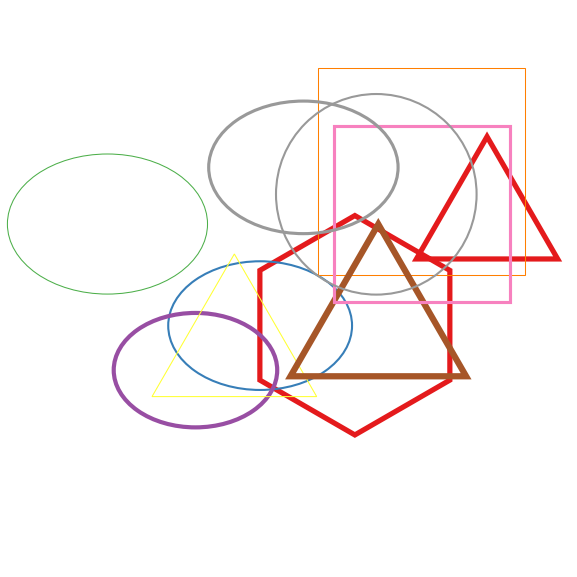[{"shape": "hexagon", "thickness": 2.5, "radius": 0.95, "center": [0.614, 0.436]}, {"shape": "triangle", "thickness": 2.5, "radius": 0.71, "center": [0.843, 0.621]}, {"shape": "oval", "thickness": 1, "radius": 0.8, "center": [0.45, 0.435]}, {"shape": "oval", "thickness": 0.5, "radius": 0.87, "center": [0.186, 0.611]}, {"shape": "oval", "thickness": 2, "radius": 0.71, "center": [0.338, 0.358]}, {"shape": "square", "thickness": 0.5, "radius": 0.9, "center": [0.73, 0.702]}, {"shape": "triangle", "thickness": 0.5, "radius": 0.82, "center": [0.406, 0.395]}, {"shape": "triangle", "thickness": 3, "radius": 0.88, "center": [0.655, 0.435]}, {"shape": "square", "thickness": 1.5, "radius": 0.76, "center": [0.732, 0.628]}, {"shape": "circle", "thickness": 1, "radius": 0.87, "center": [0.652, 0.663]}, {"shape": "oval", "thickness": 1.5, "radius": 0.82, "center": [0.525, 0.709]}]